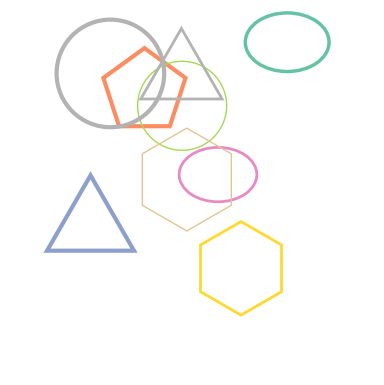[{"shape": "oval", "thickness": 2.5, "radius": 0.54, "center": [0.746, 0.89]}, {"shape": "pentagon", "thickness": 3, "radius": 0.56, "center": [0.375, 0.763]}, {"shape": "triangle", "thickness": 3, "radius": 0.65, "center": [0.235, 0.414]}, {"shape": "oval", "thickness": 2, "radius": 0.5, "center": [0.566, 0.547]}, {"shape": "circle", "thickness": 1, "radius": 0.58, "center": [0.473, 0.725]}, {"shape": "hexagon", "thickness": 2, "radius": 0.61, "center": [0.626, 0.303]}, {"shape": "hexagon", "thickness": 1, "radius": 0.67, "center": [0.485, 0.534]}, {"shape": "circle", "thickness": 3, "radius": 0.7, "center": [0.287, 0.809]}, {"shape": "triangle", "thickness": 2, "radius": 0.61, "center": [0.471, 0.804]}]